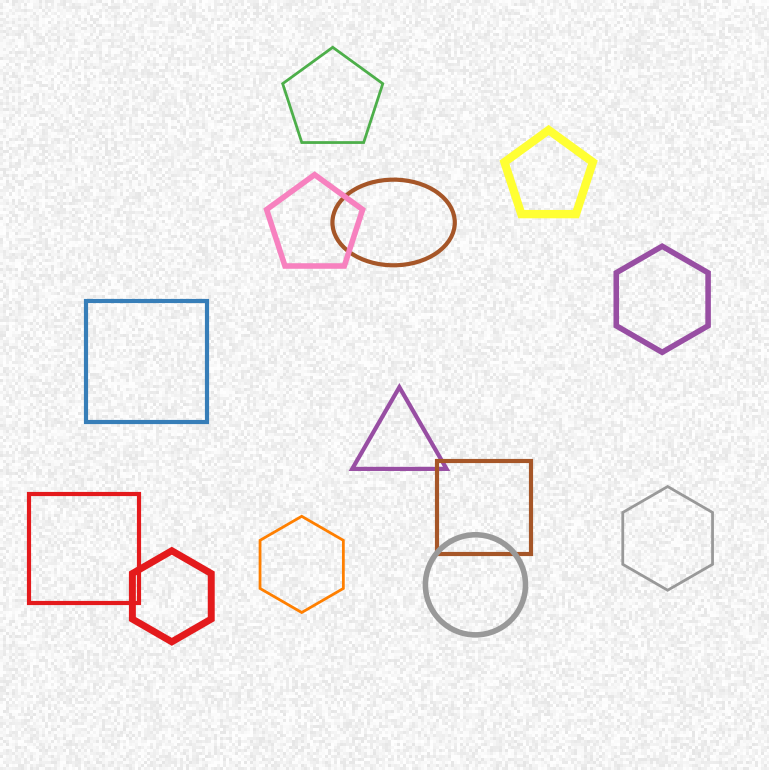[{"shape": "square", "thickness": 1.5, "radius": 0.35, "center": [0.109, 0.288]}, {"shape": "hexagon", "thickness": 2.5, "radius": 0.3, "center": [0.223, 0.226]}, {"shape": "square", "thickness": 1.5, "radius": 0.39, "center": [0.19, 0.531]}, {"shape": "pentagon", "thickness": 1, "radius": 0.34, "center": [0.432, 0.87]}, {"shape": "hexagon", "thickness": 2, "radius": 0.34, "center": [0.86, 0.611]}, {"shape": "triangle", "thickness": 1.5, "radius": 0.35, "center": [0.519, 0.426]}, {"shape": "hexagon", "thickness": 1, "radius": 0.31, "center": [0.392, 0.267]}, {"shape": "pentagon", "thickness": 3, "radius": 0.3, "center": [0.713, 0.771]}, {"shape": "oval", "thickness": 1.5, "radius": 0.4, "center": [0.511, 0.711]}, {"shape": "square", "thickness": 1.5, "radius": 0.3, "center": [0.628, 0.341]}, {"shape": "pentagon", "thickness": 2, "radius": 0.33, "center": [0.409, 0.708]}, {"shape": "hexagon", "thickness": 1, "radius": 0.34, "center": [0.867, 0.301]}, {"shape": "circle", "thickness": 2, "radius": 0.33, "center": [0.617, 0.241]}]